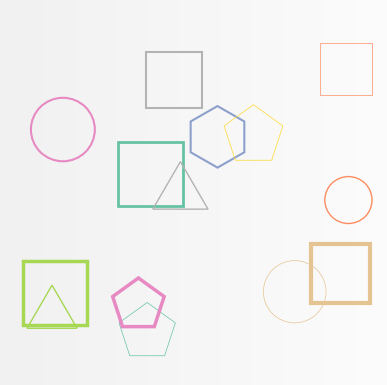[{"shape": "pentagon", "thickness": 0.5, "radius": 0.38, "center": [0.38, 0.138]}, {"shape": "square", "thickness": 2, "radius": 0.42, "center": [0.388, 0.547]}, {"shape": "square", "thickness": 0.5, "radius": 0.33, "center": [0.892, 0.821]}, {"shape": "circle", "thickness": 1, "radius": 0.3, "center": [0.899, 0.48]}, {"shape": "hexagon", "thickness": 1.5, "radius": 0.4, "center": [0.561, 0.645]}, {"shape": "circle", "thickness": 1.5, "radius": 0.41, "center": [0.162, 0.664]}, {"shape": "pentagon", "thickness": 2.5, "radius": 0.35, "center": [0.357, 0.208]}, {"shape": "triangle", "thickness": 1, "radius": 0.37, "center": [0.134, 0.185]}, {"shape": "square", "thickness": 2.5, "radius": 0.42, "center": [0.142, 0.239]}, {"shape": "pentagon", "thickness": 0.5, "radius": 0.4, "center": [0.654, 0.648]}, {"shape": "square", "thickness": 3, "radius": 0.38, "center": [0.878, 0.29]}, {"shape": "circle", "thickness": 0.5, "radius": 0.4, "center": [0.761, 0.242]}, {"shape": "square", "thickness": 1.5, "radius": 0.36, "center": [0.449, 0.791]}, {"shape": "triangle", "thickness": 1, "radius": 0.41, "center": [0.466, 0.498]}]